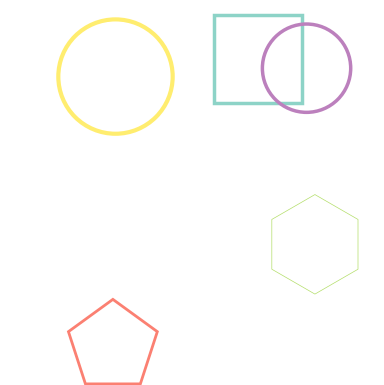[{"shape": "square", "thickness": 2.5, "radius": 0.57, "center": [0.67, 0.846]}, {"shape": "pentagon", "thickness": 2, "radius": 0.61, "center": [0.293, 0.101]}, {"shape": "hexagon", "thickness": 0.5, "radius": 0.65, "center": [0.818, 0.365]}, {"shape": "circle", "thickness": 2.5, "radius": 0.57, "center": [0.796, 0.823]}, {"shape": "circle", "thickness": 3, "radius": 0.74, "center": [0.3, 0.801]}]